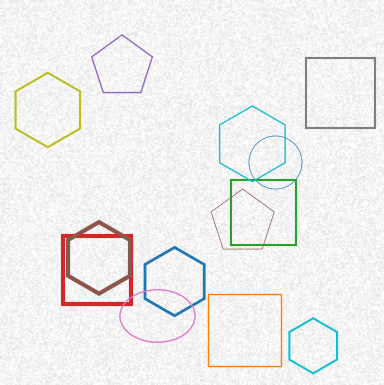[{"shape": "circle", "thickness": 0.5, "radius": 0.34, "center": [0.716, 0.578]}, {"shape": "hexagon", "thickness": 2, "radius": 0.44, "center": [0.454, 0.269]}, {"shape": "square", "thickness": 1, "radius": 0.47, "center": [0.635, 0.143]}, {"shape": "square", "thickness": 1.5, "radius": 0.42, "center": [0.685, 0.448]}, {"shape": "square", "thickness": 3, "radius": 0.44, "center": [0.252, 0.299]}, {"shape": "pentagon", "thickness": 1, "radius": 0.41, "center": [0.317, 0.827]}, {"shape": "pentagon", "thickness": 0.5, "radius": 0.43, "center": [0.63, 0.423]}, {"shape": "hexagon", "thickness": 3, "radius": 0.46, "center": [0.257, 0.33]}, {"shape": "oval", "thickness": 1, "radius": 0.49, "center": [0.409, 0.179]}, {"shape": "square", "thickness": 1.5, "radius": 0.45, "center": [0.885, 0.758]}, {"shape": "hexagon", "thickness": 1.5, "radius": 0.48, "center": [0.124, 0.714]}, {"shape": "hexagon", "thickness": 1, "radius": 0.49, "center": [0.655, 0.626]}, {"shape": "hexagon", "thickness": 1.5, "radius": 0.36, "center": [0.814, 0.102]}]